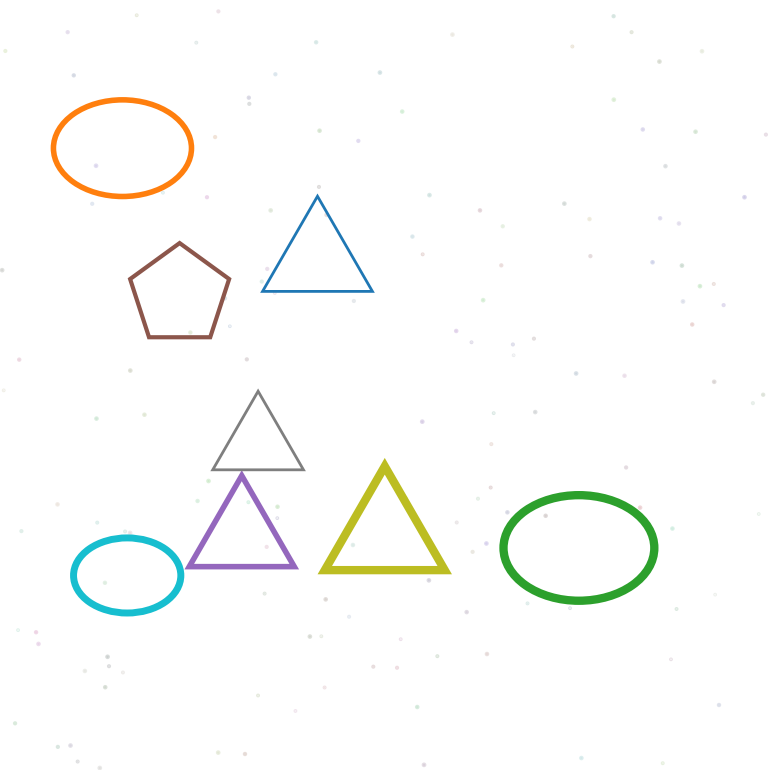[{"shape": "triangle", "thickness": 1, "radius": 0.41, "center": [0.412, 0.663]}, {"shape": "oval", "thickness": 2, "radius": 0.45, "center": [0.159, 0.808]}, {"shape": "oval", "thickness": 3, "radius": 0.49, "center": [0.752, 0.288]}, {"shape": "triangle", "thickness": 2, "radius": 0.39, "center": [0.314, 0.303]}, {"shape": "pentagon", "thickness": 1.5, "radius": 0.34, "center": [0.233, 0.617]}, {"shape": "triangle", "thickness": 1, "radius": 0.34, "center": [0.335, 0.424]}, {"shape": "triangle", "thickness": 3, "radius": 0.45, "center": [0.5, 0.305]}, {"shape": "oval", "thickness": 2.5, "radius": 0.35, "center": [0.165, 0.253]}]